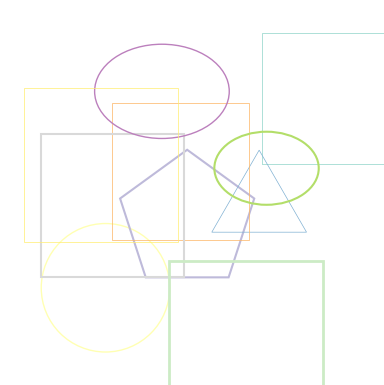[{"shape": "square", "thickness": 0.5, "radius": 0.85, "center": [0.85, 0.745]}, {"shape": "circle", "thickness": 1, "radius": 0.83, "center": [0.274, 0.253]}, {"shape": "pentagon", "thickness": 1.5, "radius": 0.92, "center": [0.486, 0.428]}, {"shape": "triangle", "thickness": 0.5, "radius": 0.71, "center": [0.673, 0.468]}, {"shape": "square", "thickness": 0.5, "radius": 0.89, "center": [0.468, 0.554]}, {"shape": "oval", "thickness": 1.5, "radius": 0.68, "center": [0.692, 0.563]}, {"shape": "square", "thickness": 1.5, "radius": 0.93, "center": [0.292, 0.465]}, {"shape": "oval", "thickness": 1, "radius": 0.87, "center": [0.421, 0.763]}, {"shape": "square", "thickness": 2, "radius": 1.0, "center": [0.638, 0.123]}, {"shape": "square", "thickness": 0.5, "radius": 1.0, "center": [0.262, 0.571]}]